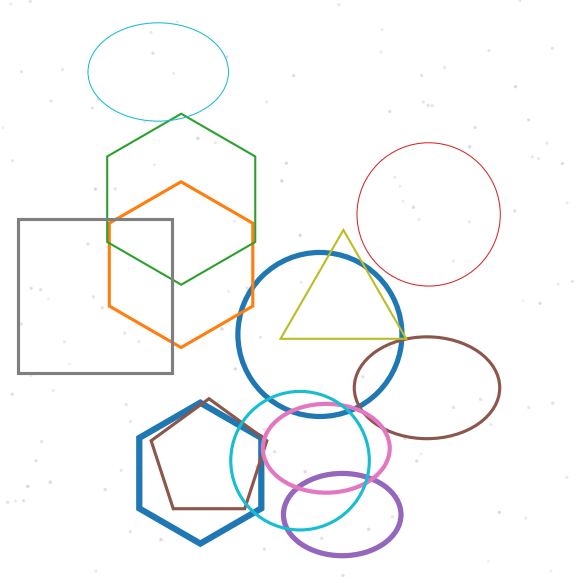[{"shape": "circle", "thickness": 2.5, "radius": 0.71, "center": [0.554, 0.42]}, {"shape": "hexagon", "thickness": 3, "radius": 0.61, "center": [0.347, 0.18]}, {"shape": "hexagon", "thickness": 1.5, "radius": 0.72, "center": [0.314, 0.541]}, {"shape": "hexagon", "thickness": 1, "radius": 0.74, "center": [0.314, 0.654]}, {"shape": "circle", "thickness": 0.5, "radius": 0.62, "center": [0.742, 0.628]}, {"shape": "oval", "thickness": 2.5, "radius": 0.51, "center": [0.593, 0.108]}, {"shape": "pentagon", "thickness": 1.5, "radius": 0.53, "center": [0.362, 0.203]}, {"shape": "oval", "thickness": 1.5, "radius": 0.63, "center": [0.739, 0.328]}, {"shape": "oval", "thickness": 2, "radius": 0.55, "center": [0.565, 0.223]}, {"shape": "square", "thickness": 1.5, "radius": 0.67, "center": [0.164, 0.487]}, {"shape": "triangle", "thickness": 1, "radius": 0.63, "center": [0.595, 0.475]}, {"shape": "oval", "thickness": 0.5, "radius": 0.61, "center": [0.274, 0.874]}, {"shape": "circle", "thickness": 1.5, "radius": 0.6, "center": [0.52, 0.201]}]